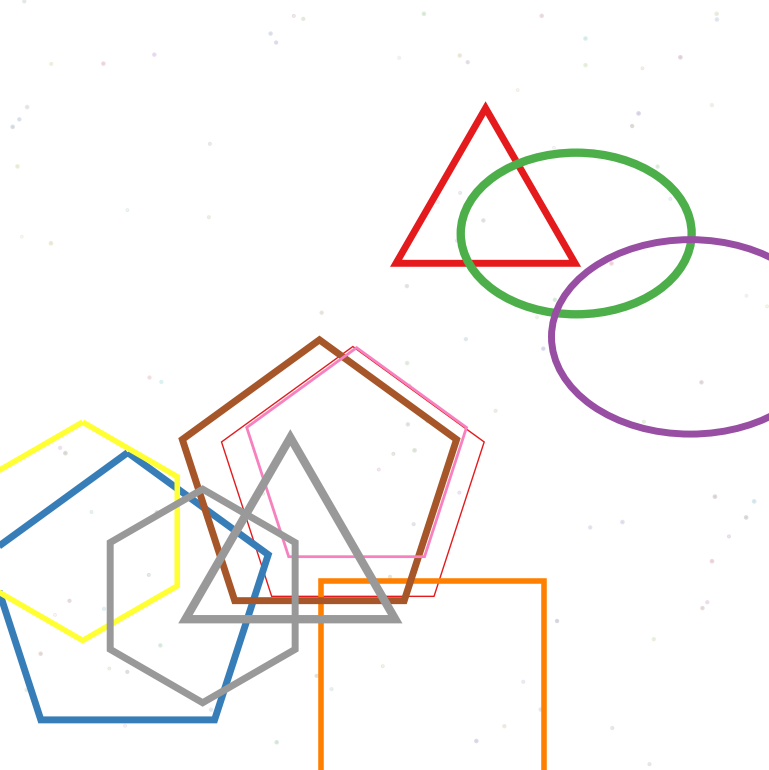[{"shape": "triangle", "thickness": 2.5, "radius": 0.67, "center": [0.631, 0.725]}, {"shape": "pentagon", "thickness": 0.5, "radius": 0.9, "center": [0.458, 0.371]}, {"shape": "pentagon", "thickness": 2.5, "radius": 0.96, "center": [0.166, 0.22]}, {"shape": "oval", "thickness": 3, "radius": 0.75, "center": [0.748, 0.697]}, {"shape": "oval", "thickness": 2.5, "radius": 0.9, "center": [0.897, 0.563]}, {"shape": "square", "thickness": 2, "radius": 0.72, "center": [0.561, 0.101]}, {"shape": "hexagon", "thickness": 2, "radius": 0.71, "center": [0.107, 0.31]}, {"shape": "pentagon", "thickness": 2.5, "radius": 0.94, "center": [0.415, 0.371]}, {"shape": "pentagon", "thickness": 1, "radius": 0.75, "center": [0.463, 0.398]}, {"shape": "hexagon", "thickness": 2.5, "radius": 0.69, "center": [0.263, 0.226]}, {"shape": "triangle", "thickness": 3, "radius": 0.79, "center": [0.377, 0.274]}]